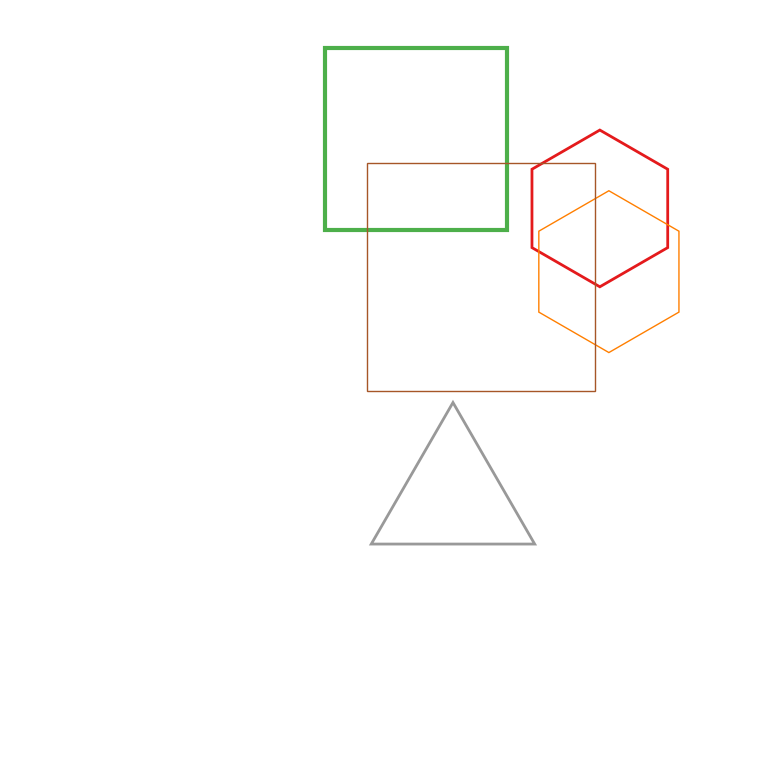[{"shape": "hexagon", "thickness": 1, "radius": 0.51, "center": [0.779, 0.729]}, {"shape": "square", "thickness": 1.5, "radius": 0.59, "center": [0.541, 0.819]}, {"shape": "hexagon", "thickness": 0.5, "radius": 0.53, "center": [0.791, 0.647]}, {"shape": "square", "thickness": 0.5, "radius": 0.74, "center": [0.625, 0.64]}, {"shape": "triangle", "thickness": 1, "radius": 0.61, "center": [0.588, 0.355]}]